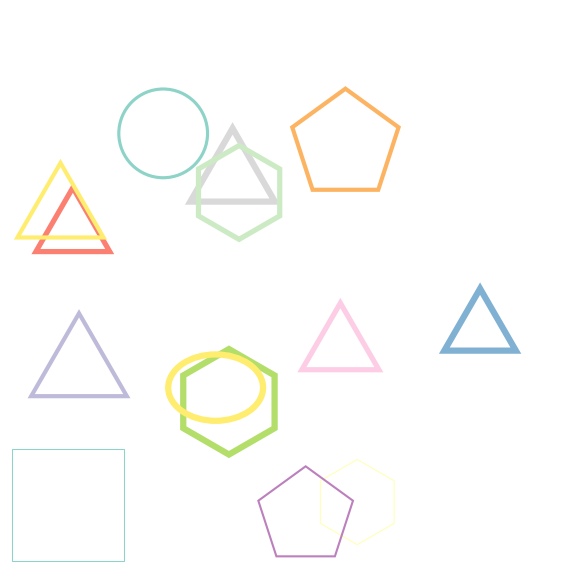[{"shape": "square", "thickness": 0.5, "radius": 0.48, "center": [0.118, 0.124]}, {"shape": "circle", "thickness": 1.5, "radius": 0.38, "center": [0.283, 0.768]}, {"shape": "hexagon", "thickness": 0.5, "radius": 0.37, "center": [0.619, 0.13]}, {"shape": "triangle", "thickness": 2, "radius": 0.48, "center": [0.137, 0.361]}, {"shape": "triangle", "thickness": 2.5, "radius": 0.37, "center": [0.126, 0.6]}, {"shape": "triangle", "thickness": 3, "radius": 0.36, "center": [0.831, 0.428]}, {"shape": "pentagon", "thickness": 2, "radius": 0.48, "center": [0.598, 0.749]}, {"shape": "hexagon", "thickness": 3, "radius": 0.46, "center": [0.396, 0.303]}, {"shape": "triangle", "thickness": 2.5, "radius": 0.38, "center": [0.589, 0.397]}, {"shape": "triangle", "thickness": 3, "radius": 0.42, "center": [0.403, 0.692]}, {"shape": "pentagon", "thickness": 1, "radius": 0.43, "center": [0.529, 0.105]}, {"shape": "hexagon", "thickness": 2.5, "radius": 0.41, "center": [0.414, 0.666]}, {"shape": "oval", "thickness": 3, "radius": 0.41, "center": [0.373, 0.328]}, {"shape": "triangle", "thickness": 2, "radius": 0.43, "center": [0.105, 0.631]}]